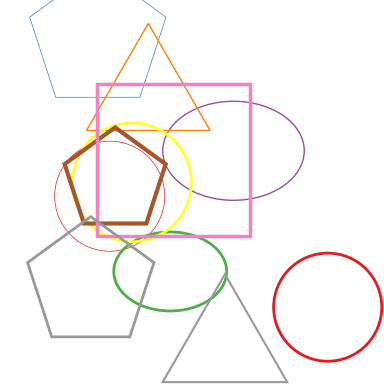[{"shape": "circle", "thickness": 0.5, "radius": 0.71, "center": [0.285, 0.49]}, {"shape": "circle", "thickness": 2, "radius": 0.7, "center": [0.851, 0.202]}, {"shape": "pentagon", "thickness": 0.5, "radius": 0.93, "center": [0.254, 0.898]}, {"shape": "oval", "thickness": 2, "radius": 0.73, "center": [0.442, 0.295]}, {"shape": "oval", "thickness": 1, "radius": 0.92, "center": [0.607, 0.608]}, {"shape": "triangle", "thickness": 1, "radius": 0.93, "center": [0.385, 0.754]}, {"shape": "circle", "thickness": 2, "radius": 0.77, "center": [0.342, 0.526]}, {"shape": "pentagon", "thickness": 3, "radius": 0.69, "center": [0.299, 0.531]}, {"shape": "square", "thickness": 2.5, "radius": 0.99, "center": [0.45, 0.584]}, {"shape": "pentagon", "thickness": 2, "radius": 0.86, "center": [0.236, 0.265]}, {"shape": "triangle", "thickness": 1.5, "radius": 0.93, "center": [0.584, 0.101]}]